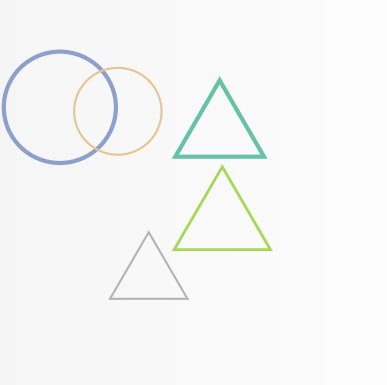[{"shape": "triangle", "thickness": 3, "radius": 0.66, "center": [0.567, 0.659]}, {"shape": "circle", "thickness": 3, "radius": 0.72, "center": [0.154, 0.721]}, {"shape": "triangle", "thickness": 2, "radius": 0.72, "center": [0.574, 0.423]}, {"shape": "circle", "thickness": 1.5, "radius": 0.56, "center": [0.304, 0.711]}, {"shape": "triangle", "thickness": 1.5, "radius": 0.58, "center": [0.384, 0.282]}]